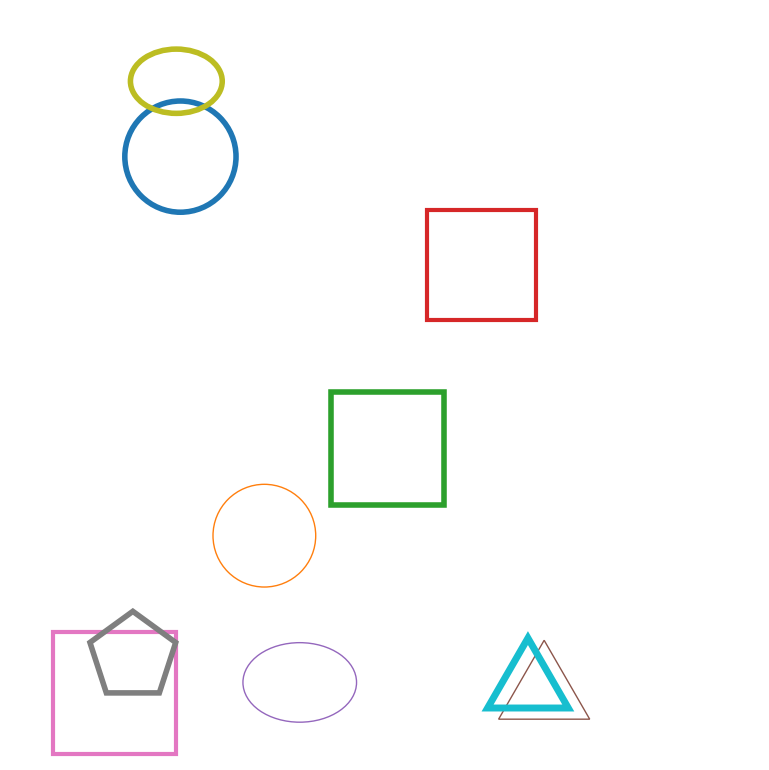[{"shape": "circle", "thickness": 2, "radius": 0.36, "center": [0.234, 0.797]}, {"shape": "circle", "thickness": 0.5, "radius": 0.33, "center": [0.343, 0.304]}, {"shape": "square", "thickness": 2, "radius": 0.37, "center": [0.503, 0.418]}, {"shape": "square", "thickness": 1.5, "radius": 0.36, "center": [0.626, 0.656]}, {"shape": "oval", "thickness": 0.5, "radius": 0.37, "center": [0.389, 0.114]}, {"shape": "triangle", "thickness": 0.5, "radius": 0.34, "center": [0.707, 0.1]}, {"shape": "square", "thickness": 1.5, "radius": 0.4, "center": [0.149, 0.101]}, {"shape": "pentagon", "thickness": 2, "radius": 0.29, "center": [0.173, 0.147]}, {"shape": "oval", "thickness": 2, "radius": 0.3, "center": [0.229, 0.895]}, {"shape": "triangle", "thickness": 2.5, "radius": 0.3, "center": [0.686, 0.111]}]